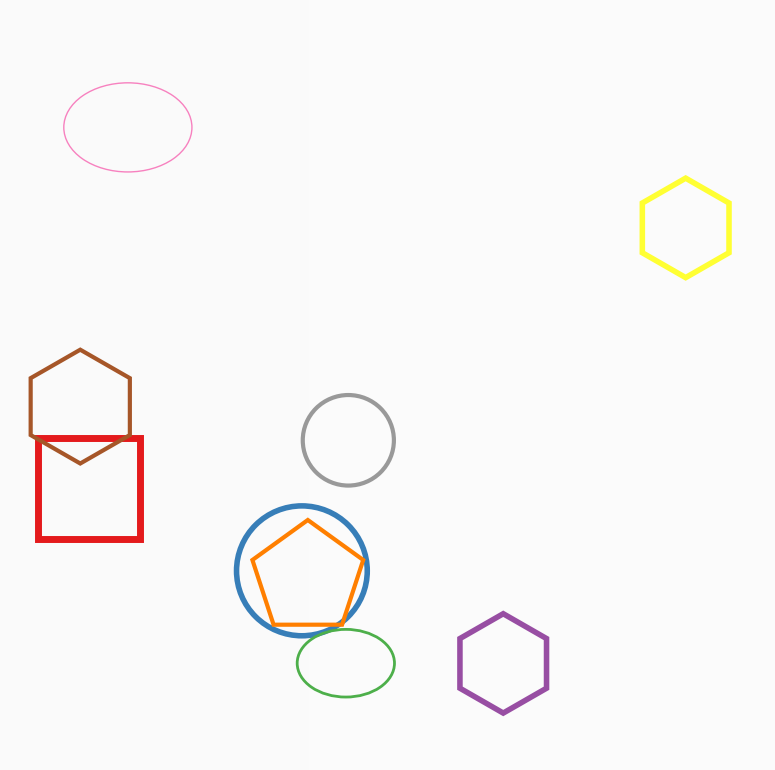[{"shape": "square", "thickness": 2.5, "radius": 0.33, "center": [0.115, 0.365]}, {"shape": "circle", "thickness": 2, "radius": 0.42, "center": [0.39, 0.259]}, {"shape": "oval", "thickness": 1, "radius": 0.31, "center": [0.446, 0.139]}, {"shape": "hexagon", "thickness": 2, "radius": 0.32, "center": [0.649, 0.138]}, {"shape": "pentagon", "thickness": 1.5, "radius": 0.38, "center": [0.397, 0.25]}, {"shape": "hexagon", "thickness": 2, "radius": 0.32, "center": [0.885, 0.704]}, {"shape": "hexagon", "thickness": 1.5, "radius": 0.37, "center": [0.104, 0.472]}, {"shape": "oval", "thickness": 0.5, "radius": 0.41, "center": [0.165, 0.835]}, {"shape": "circle", "thickness": 1.5, "radius": 0.29, "center": [0.449, 0.428]}]